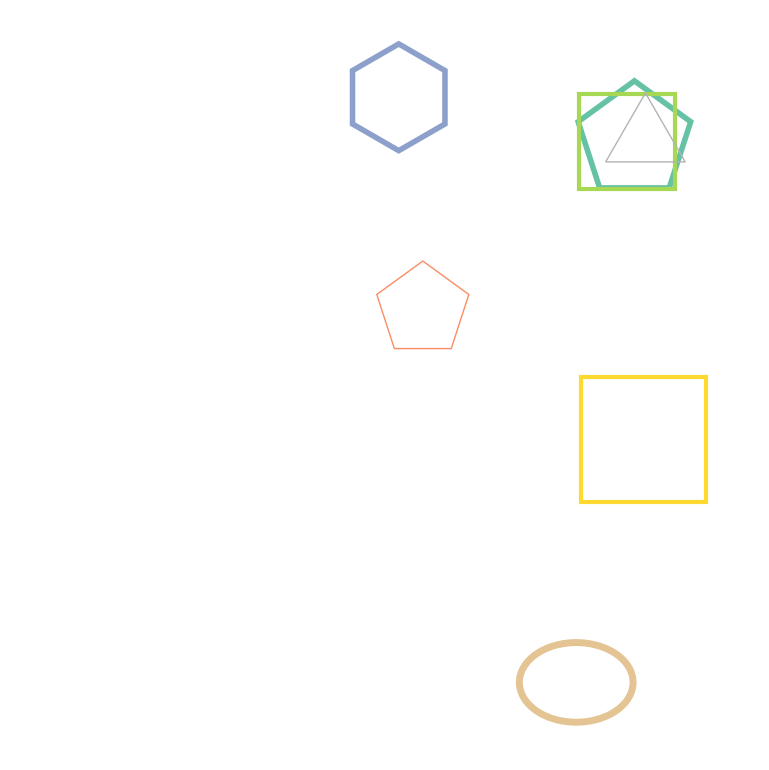[{"shape": "pentagon", "thickness": 2, "radius": 0.38, "center": [0.824, 0.818]}, {"shape": "pentagon", "thickness": 0.5, "radius": 0.31, "center": [0.549, 0.598]}, {"shape": "hexagon", "thickness": 2, "radius": 0.35, "center": [0.518, 0.874]}, {"shape": "square", "thickness": 1.5, "radius": 0.31, "center": [0.814, 0.816]}, {"shape": "square", "thickness": 1.5, "radius": 0.41, "center": [0.836, 0.429]}, {"shape": "oval", "thickness": 2.5, "radius": 0.37, "center": [0.748, 0.114]}, {"shape": "triangle", "thickness": 0.5, "radius": 0.3, "center": [0.838, 0.82]}]